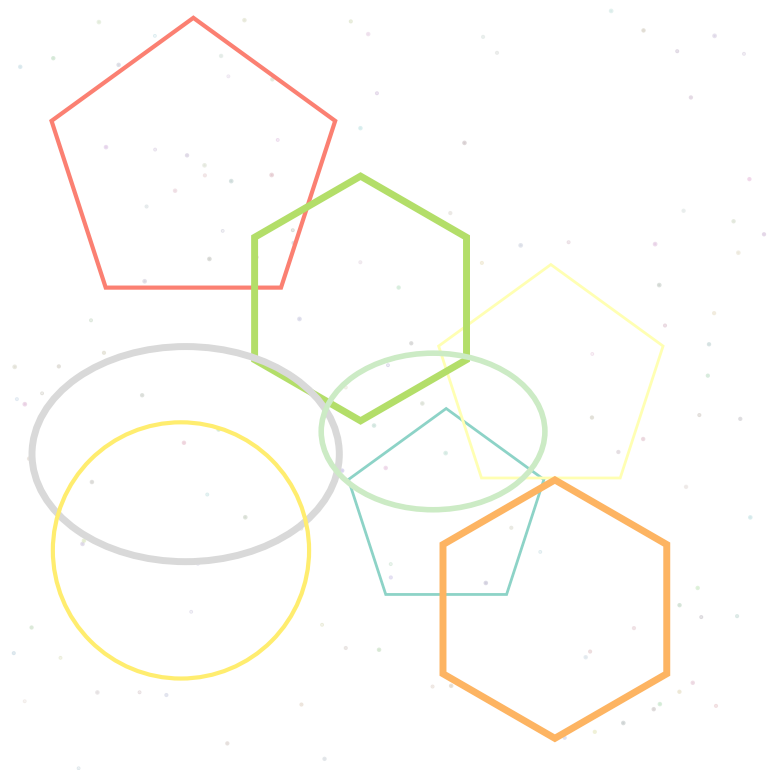[{"shape": "pentagon", "thickness": 1, "radius": 0.67, "center": [0.579, 0.336]}, {"shape": "pentagon", "thickness": 1, "radius": 0.77, "center": [0.715, 0.503]}, {"shape": "pentagon", "thickness": 1.5, "radius": 0.97, "center": [0.251, 0.783]}, {"shape": "hexagon", "thickness": 2.5, "radius": 0.84, "center": [0.721, 0.209]}, {"shape": "hexagon", "thickness": 2.5, "radius": 0.79, "center": [0.468, 0.612]}, {"shape": "oval", "thickness": 2.5, "radius": 1.0, "center": [0.241, 0.41]}, {"shape": "oval", "thickness": 2, "radius": 0.73, "center": [0.562, 0.44]}, {"shape": "circle", "thickness": 1.5, "radius": 0.83, "center": [0.235, 0.285]}]